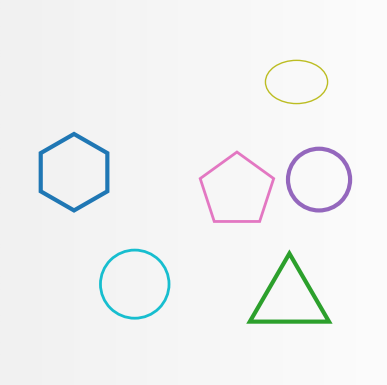[{"shape": "hexagon", "thickness": 3, "radius": 0.5, "center": [0.191, 0.553]}, {"shape": "triangle", "thickness": 3, "radius": 0.59, "center": [0.747, 0.224]}, {"shape": "circle", "thickness": 3, "radius": 0.4, "center": [0.823, 0.534]}, {"shape": "pentagon", "thickness": 2, "radius": 0.5, "center": [0.611, 0.505]}, {"shape": "oval", "thickness": 1, "radius": 0.4, "center": [0.765, 0.787]}, {"shape": "circle", "thickness": 2, "radius": 0.44, "center": [0.348, 0.262]}]